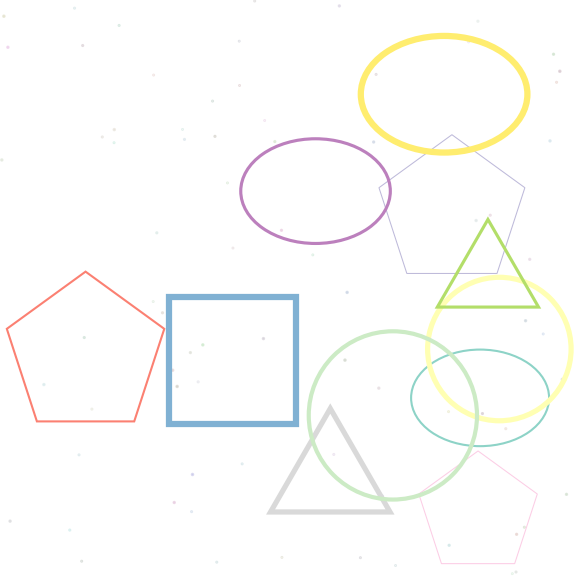[{"shape": "oval", "thickness": 1, "radius": 0.6, "center": [0.831, 0.31]}, {"shape": "circle", "thickness": 2.5, "radius": 0.62, "center": [0.865, 0.395]}, {"shape": "pentagon", "thickness": 0.5, "radius": 0.66, "center": [0.783, 0.633]}, {"shape": "pentagon", "thickness": 1, "radius": 0.72, "center": [0.148, 0.385]}, {"shape": "square", "thickness": 3, "radius": 0.55, "center": [0.402, 0.374]}, {"shape": "triangle", "thickness": 1.5, "radius": 0.51, "center": [0.845, 0.518]}, {"shape": "pentagon", "thickness": 0.5, "radius": 0.54, "center": [0.828, 0.11]}, {"shape": "triangle", "thickness": 2.5, "radius": 0.6, "center": [0.572, 0.172]}, {"shape": "oval", "thickness": 1.5, "radius": 0.65, "center": [0.546, 0.668]}, {"shape": "circle", "thickness": 2, "radius": 0.73, "center": [0.68, 0.28]}, {"shape": "oval", "thickness": 3, "radius": 0.72, "center": [0.769, 0.836]}]